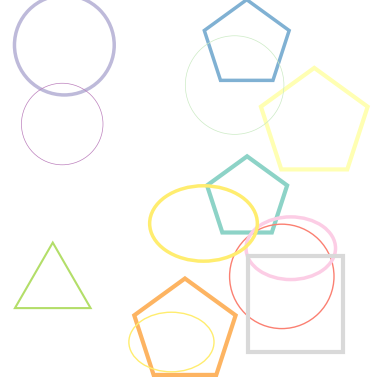[{"shape": "pentagon", "thickness": 3, "radius": 0.55, "center": [0.642, 0.485]}, {"shape": "pentagon", "thickness": 3, "radius": 0.73, "center": [0.816, 0.678]}, {"shape": "circle", "thickness": 2.5, "radius": 0.65, "center": [0.167, 0.883]}, {"shape": "circle", "thickness": 1, "radius": 0.68, "center": [0.732, 0.282]}, {"shape": "pentagon", "thickness": 2.5, "radius": 0.58, "center": [0.641, 0.885]}, {"shape": "pentagon", "thickness": 3, "radius": 0.69, "center": [0.48, 0.138]}, {"shape": "triangle", "thickness": 1.5, "radius": 0.57, "center": [0.137, 0.256]}, {"shape": "oval", "thickness": 2.5, "radius": 0.58, "center": [0.755, 0.355]}, {"shape": "square", "thickness": 3, "radius": 0.62, "center": [0.768, 0.21]}, {"shape": "circle", "thickness": 0.5, "radius": 0.53, "center": [0.162, 0.678]}, {"shape": "circle", "thickness": 0.5, "radius": 0.64, "center": [0.609, 0.779]}, {"shape": "oval", "thickness": 2.5, "radius": 0.7, "center": [0.529, 0.42]}, {"shape": "oval", "thickness": 1, "radius": 0.55, "center": [0.445, 0.112]}]